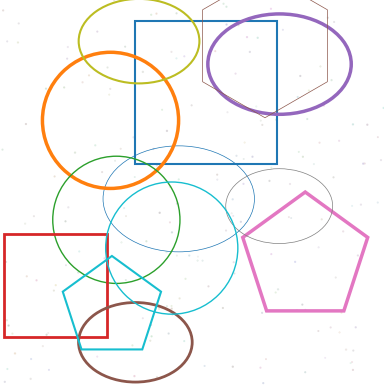[{"shape": "square", "thickness": 1.5, "radius": 0.92, "center": [0.534, 0.76]}, {"shape": "oval", "thickness": 0.5, "radius": 0.98, "center": [0.464, 0.484]}, {"shape": "circle", "thickness": 2.5, "radius": 0.88, "center": [0.287, 0.687]}, {"shape": "circle", "thickness": 1, "radius": 0.83, "center": [0.302, 0.429]}, {"shape": "square", "thickness": 2, "radius": 0.67, "center": [0.143, 0.259]}, {"shape": "oval", "thickness": 2.5, "radius": 0.93, "center": [0.726, 0.833]}, {"shape": "hexagon", "thickness": 0.5, "radius": 0.94, "center": [0.688, 0.881]}, {"shape": "oval", "thickness": 2, "radius": 0.74, "center": [0.352, 0.111]}, {"shape": "pentagon", "thickness": 2.5, "radius": 0.85, "center": [0.793, 0.331]}, {"shape": "oval", "thickness": 0.5, "radius": 0.69, "center": [0.725, 0.465]}, {"shape": "oval", "thickness": 1.5, "radius": 0.78, "center": [0.361, 0.893]}, {"shape": "pentagon", "thickness": 1.5, "radius": 0.67, "center": [0.291, 0.201]}, {"shape": "circle", "thickness": 1, "radius": 0.86, "center": [0.446, 0.356]}]